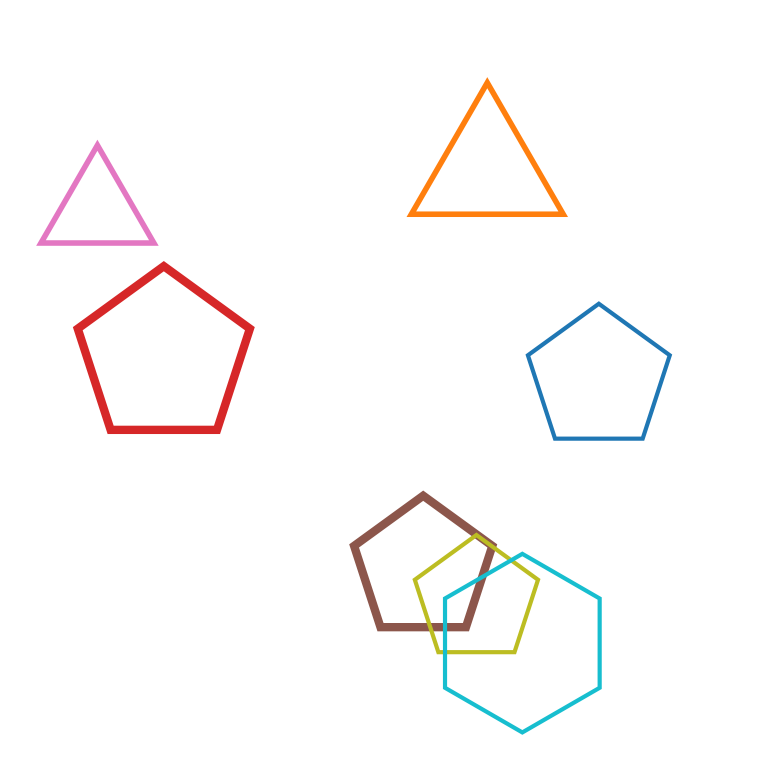[{"shape": "pentagon", "thickness": 1.5, "radius": 0.48, "center": [0.778, 0.509]}, {"shape": "triangle", "thickness": 2, "radius": 0.57, "center": [0.633, 0.779]}, {"shape": "pentagon", "thickness": 3, "radius": 0.59, "center": [0.213, 0.537]}, {"shape": "pentagon", "thickness": 3, "radius": 0.47, "center": [0.55, 0.262]}, {"shape": "triangle", "thickness": 2, "radius": 0.42, "center": [0.127, 0.727]}, {"shape": "pentagon", "thickness": 1.5, "radius": 0.42, "center": [0.619, 0.221]}, {"shape": "hexagon", "thickness": 1.5, "radius": 0.58, "center": [0.678, 0.165]}]